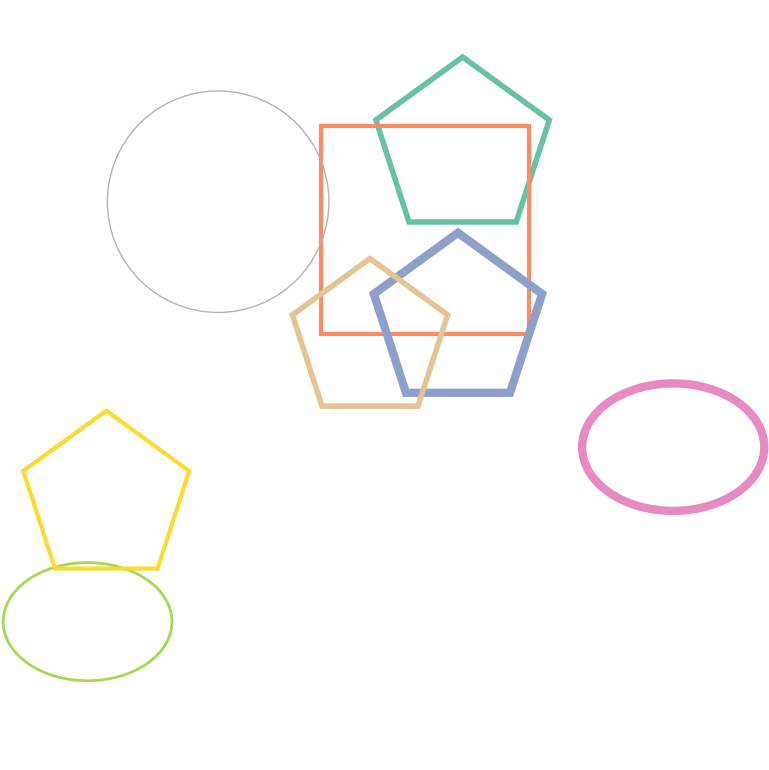[{"shape": "pentagon", "thickness": 2, "radius": 0.59, "center": [0.601, 0.808]}, {"shape": "square", "thickness": 1.5, "radius": 0.68, "center": [0.552, 0.702]}, {"shape": "pentagon", "thickness": 3, "radius": 0.57, "center": [0.595, 0.583]}, {"shape": "oval", "thickness": 3, "radius": 0.59, "center": [0.874, 0.419]}, {"shape": "oval", "thickness": 1, "radius": 0.55, "center": [0.114, 0.193]}, {"shape": "pentagon", "thickness": 1.5, "radius": 0.57, "center": [0.138, 0.353]}, {"shape": "pentagon", "thickness": 2, "radius": 0.53, "center": [0.481, 0.558]}, {"shape": "circle", "thickness": 0.5, "radius": 0.72, "center": [0.283, 0.738]}]